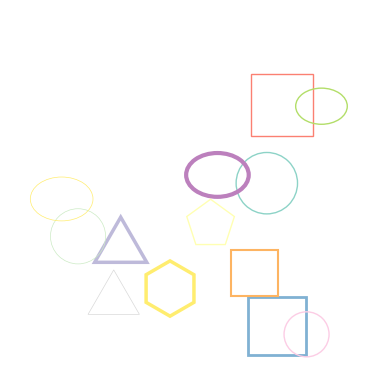[{"shape": "circle", "thickness": 1, "radius": 0.4, "center": [0.693, 0.524]}, {"shape": "pentagon", "thickness": 1, "radius": 0.33, "center": [0.547, 0.417]}, {"shape": "triangle", "thickness": 2.5, "radius": 0.39, "center": [0.314, 0.358]}, {"shape": "square", "thickness": 1, "radius": 0.4, "center": [0.733, 0.727]}, {"shape": "square", "thickness": 2, "radius": 0.37, "center": [0.72, 0.152]}, {"shape": "square", "thickness": 1.5, "radius": 0.3, "center": [0.661, 0.291]}, {"shape": "oval", "thickness": 1, "radius": 0.34, "center": [0.835, 0.724]}, {"shape": "circle", "thickness": 1, "radius": 0.29, "center": [0.796, 0.132]}, {"shape": "triangle", "thickness": 0.5, "radius": 0.39, "center": [0.295, 0.222]}, {"shape": "oval", "thickness": 3, "radius": 0.41, "center": [0.565, 0.546]}, {"shape": "circle", "thickness": 0.5, "radius": 0.36, "center": [0.203, 0.386]}, {"shape": "hexagon", "thickness": 2.5, "radius": 0.36, "center": [0.442, 0.251]}, {"shape": "oval", "thickness": 0.5, "radius": 0.41, "center": [0.16, 0.483]}]